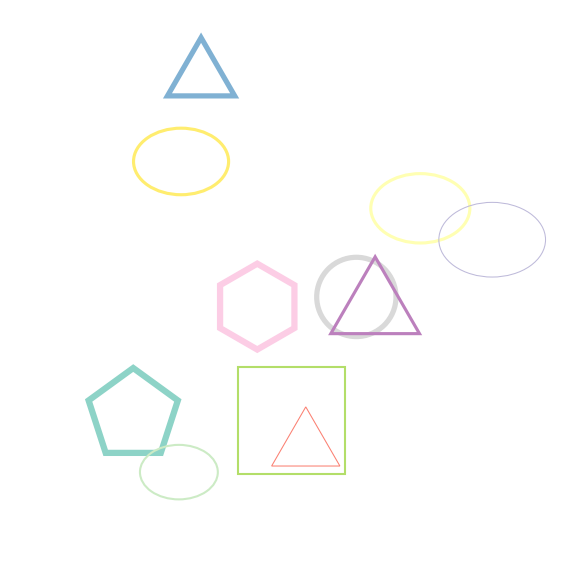[{"shape": "pentagon", "thickness": 3, "radius": 0.41, "center": [0.231, 0.281]}, {"shape": "oval", "thickness": 1.5, "radius": 0.43, "center": [0.728, 0.638]}, {"shape": "oval", "thickness": 0.5, "radius": 0.46, "center": [0.852, 0.584]}, {"shape": "triangle", "thickness": 0.5, "radius": 0.34, "center": [0.529, 0.226]}, {"shape": "triangle", "thickness": 2.5, "radius": 0.34, "center": [0.348, 0.867]}, {"shape": "square", "thickness": 1, "radius": 0.46, "center": [0.504, 0.271]}, {"shape": "hexagon", "thickness": 3, "radius": 0.37, "center": [0.445, 0.468]}, {"shape": "circle", "thickness": 2.5, "radius": 0.34, "center": [0.617, 0.485]}, {"shape": "triangle", "thickness": 1.5, "radius": 0.44, "center": [0.65, 0.466]}, {"shape": "oval", "thickness": 1, "radius": 0.34, "center": [0.31, 0.182]}, {"shape": "oval", "thickness": 1.5, "radius": 0.41, "center": [0.314, 0.72]}]